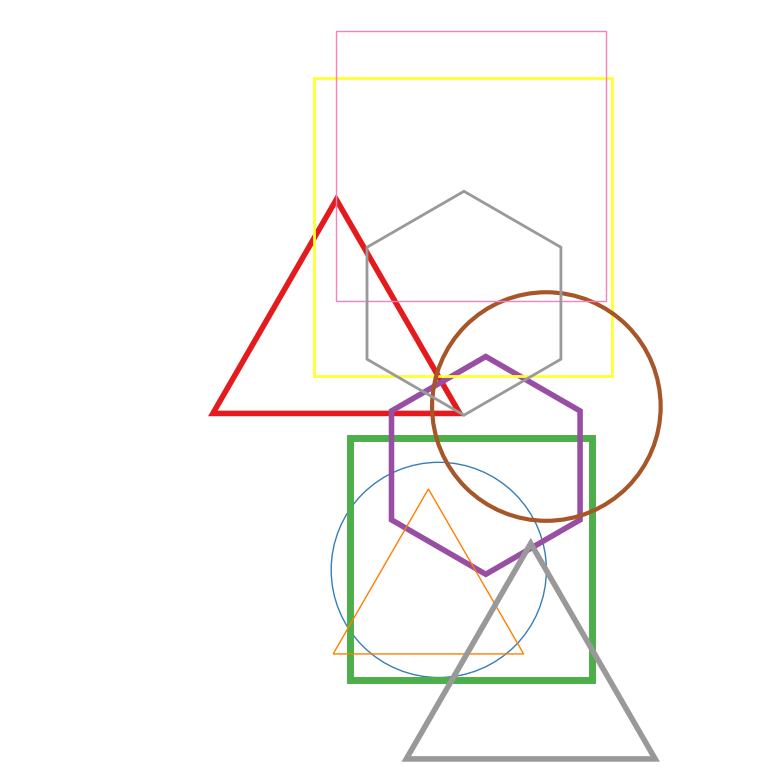[{"shape": "triangle", "thickness": 2, "radius": 0.93, "center": [0.437, 0.556]}, {"shape": "circle", "thickness": 0.5, "radius": 0.7, "center": [0.57, 0.26]}, {"shape": "square", "thickness": 2.5, "radius": 0.79, "center": [0.612, 0.274]}, {"shape": "hexagon", "thickness": 2, "radius": 0.71, "center": [0.631, 0.396]}, {"shape": "triangle", "thickness": 0.5, "radius": 0.71, "center": [0.556, 0.222]}, {"shape": "square", "thickness": 1, "radius": 0.96, "center": [0.601, 0.705]}, {"shape": "circle", "thickness": 1.5, "radius": 0.74, "center": [0.71, 0.472]}, {"shape": "square", "thickness": 0.5, "radius": 0.88, "center": [0.612, 0.785]}, {"shape": "triangle", "thickness": 2, "radius": 0.93, "center": [0.689, 0.108]}, {"shape": "hexagon", "thickness": 1, "radius": 0.73, "center": [0.603, 0.606]}]